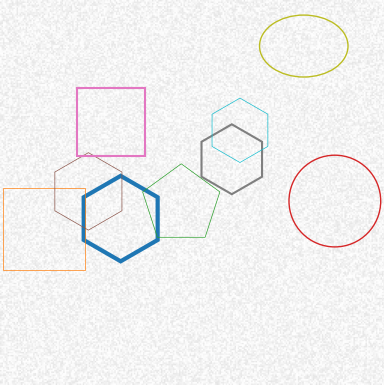[{"shape": "hexagon", "thickness": 3, "radius": 0.55, "center": [0.313, 0.432]}, {"shape": "square", "thickness": 0.5, "radius": 0.53, "center": [0.114, 0.405]}, {"shape": "pentagon", "thickness": 0.5, "radius": 0.53, "center": [0.471, 0.469]}, {"shape": "circle", "thickness": 1, "radius": 0.6, "center": [0.87, 0.478]}, {"shape": "hexagon", "thickness": 0.5, "radius": 0.5, "center": [0.23, 0.503]}, {"shape": "square", "thickness": 1.5, "radius": 0.44, "center": [0.289, 0.682]}, {"shape": "hexagon", "thickness": 1.5, "radius": 0.45, "center": [0.602, 0.586]}, {"shape": "oval", "thickness": 1, "radius": 0.57, "center": [0.789, 0.88]}, {"shape": "hexagon", "thickness": 0.5, "radius": 0.42, "center": [0.623, 0.662]}]